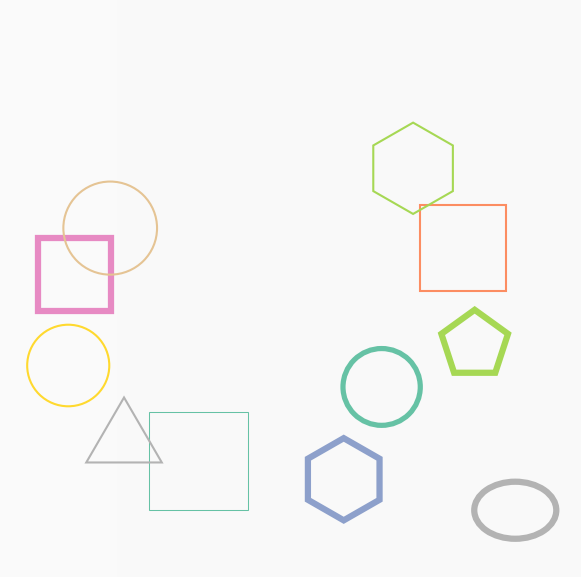[{"shape": "square", "thickness": 0.5, "radius": 0.43, "center": [0.341, 0.201]}, {"shape": "circle", "thickness": 2.5, "radius": 0.33, "center": [0.657, 0.329]}, {"shape": "square", "thickness": 1, "radius": 0.37, "center": [0.796, 0.57]}, {"shape": "hexagon", "thickness": 3, "radius": 0.36, "center": [0.591, 0.169]}, {"shape": "square", "thickness": 3, "radius": 0.31, "center": [0.128, 0.524]}, {"shape": "hexagon", "thickness": 1, "radius": 0.4, "center": [0.711, 0.708]}, {"shape": "pentagon", "thickness": 3, "radius": 0.3, "center": [0.817, 0.402]}, {"shape": "circle", "thickness": 1, "radius": 0.35, "center": [0.117, 0.366]}, {"shape": "circle", "thickness": 1, "radius": 0.4, "center": [0.19, 0.604]}, {"shape": "oval", "thickness": 3, "radius": 0.35, "center": [0.886, 0.116]}, {"shape": "triangle", "thickness": 1, "radius": 0.38, "center": [0.213, 0.236]}]